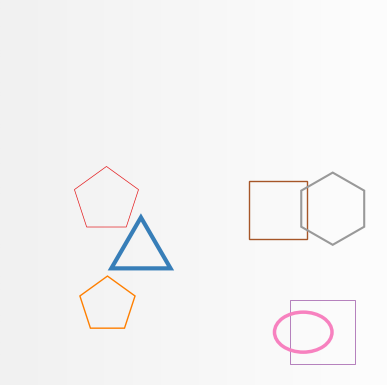[{"shape": "pentagon", "thickness": 0.5, "radius": 0.43, "center": [0.275, 0.481]}, {"shape": "triangle", "thickness": 3, "radius": 0.44, "center": [0.364, 0.347]}, {"shape": "square", "thickness": 0.5, "radius": 0.42, "center": [0.832, 0.138]}, {"shape": "pentagon", "thickness": 1, "radius": 0.37, "center": [0.277, 0.208]}, {"shape": "square", "thickness": 1, "radius": 0.37, "center": [0.718, 0.455]}, {"shape": "oval", "thickness": 2.5, "radius": 0.37, "center": [0.783, 0.137]}, {"shape": "hexagon", "thickness": 1.5, "radius": 0.47, "center": [0.859, 0.458]}]